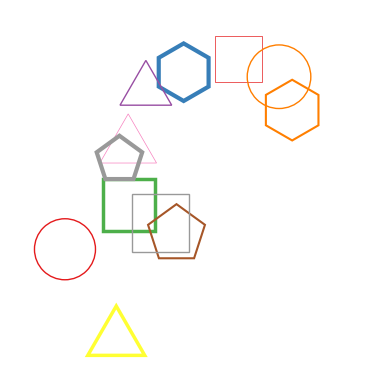[{"shape": "circle", "thickness": 1, "radius": 0.4, "center": [0.169, 0.353]}, {"shape": "square", "thickness": 0.5, "radius": 0.3, "center": [0.619, 0.847]}, {"shape": "hexagon", "thickness": 3, "radius": 0.37, "center": [0.477, 0.812]}, {"shape": "square", "thickness": 2.5, "radius": 0.34, "center": [0.334, 0.468]}, {"shape": "triangle", "thickness": 1, "radius": 0.39, "center": [0.379, 0.766]}, {"shape": "hexagon", "thickness": 1.5, "radius": 0.39, "center": [0.759, 0.714]}, {"shape": "circle", "thickness": 1, "radius": 0.41, "center": [0.725, 0.801]}, {"shape": "triangle", "thickness": 2.5, "radius": 0.43, "center": [0.302, 0.12]}, {"shape": "pentagon", "thickness": 1.5, "radius": 0.39, "center": [0.458, 0.392]}, {"shape": "triangle", "thickness": 0.5, "radius": 0.43, "center": [0.333, 0.619]}, {"shape": "square", "thickness": 1, "radius": 0.37, "center": [0.417, 0.421]}, {"shape": "pentagon", "thickness": 3, "radius": 0.31, "center": [0.31, 0.585]}]